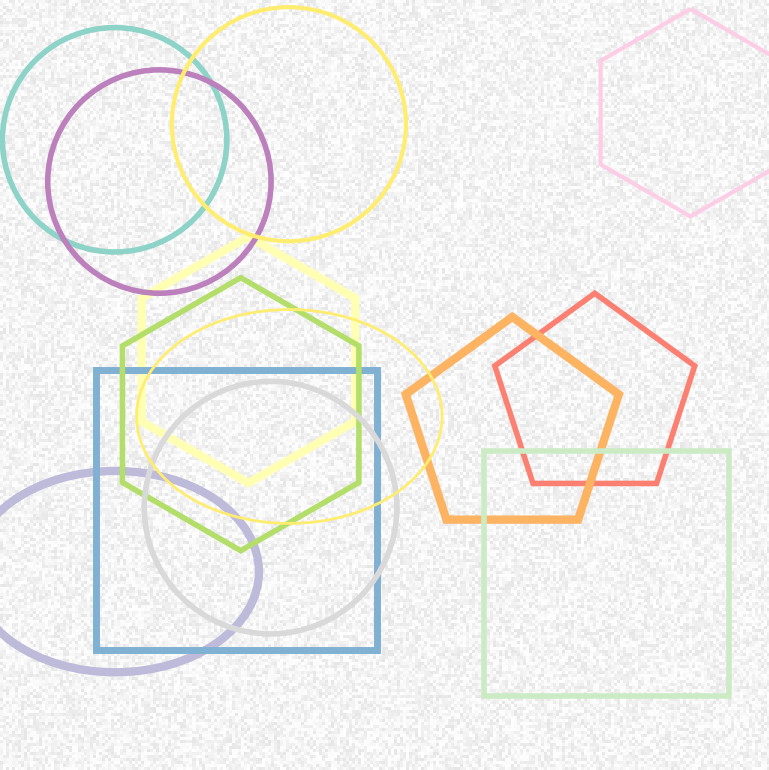[{"shape": "circle", "thickness": 2, "radius": 0.73, "center": [0.149, 0.818]}, {"shape": "hexagon", "thickness": 3, "radius": 0.8, "center": [0.323, 0.533]}, {"shape": "oval", "thickness": 3, "radius": 0.93, "center": [0.15, 0.258]}, {"shape": "pentagon", "thickness": 2, "radius": 0.68, "center": [0.772, 0.483]}, {"shape": "square", "thickness": 2.5, "radius": 0.91, "center": [0.307, 0.338]}, {"shape": "pentagon", "thickness": 3, "radius": 0.73, "center": [0.665, 0.443]}, {"shape": "hexagon", "thickness": 2, "radius": 0.89, "center": [0.313, 0.462]}, {"shape": "hexagon", "thickness": 1.5, "radius": 0.67, "center": [0.897, 0.854]}, {"shape": "circle", "thickness": 2, "radius": 0.82, "center": [0.351, 0.341]}, {"shape": "circle", "thickness": 2, "radius": 0.73, "center": [0.207, 0.764]}, {"shape": "square", "thickness": 2, "radius": 0.8, "center": [0.787, 0.255]}, {"shape": "circle", "thickness": 1.5, "radius": 0.76, "center": [0.375, 0.839]}, {"shape": "oval", "thickness": 1, "radius": 0.99, "center": [0.376, 0.459]}]